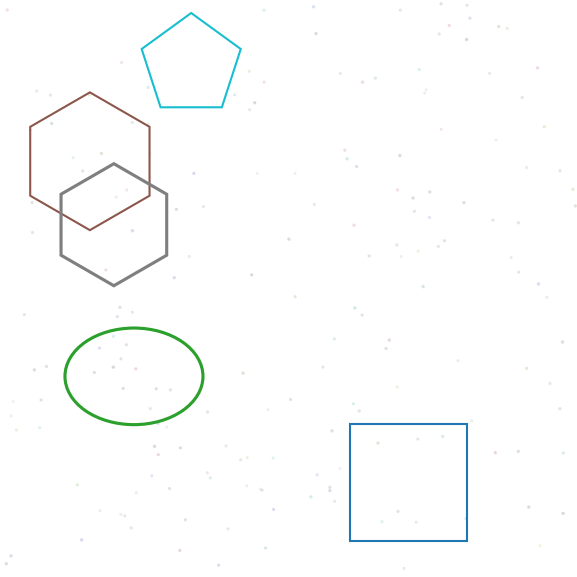[{"shape": "square", "thickness": 1, "radius": 0.51, "center": [0.708, 0.164]}, {"shape": "oval", "thickness": 1.5, "radius": 0.6, "center": [0.232, 0.347]}, {"shape": "hexagon", "thickness": 1, "radius": 0.6, "center": [0.156, 0.72]}, {"shape": "hexagon", "thickness": 1.5, "radius": 0.53, "center": [0.197, 0.61]}, {"shape": "pentagon", "thickness": 1, "radius": 0.45, "center": [0.331, 0.886]}]